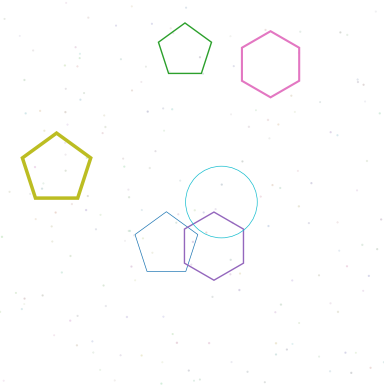[{"shape": "pentagon", "thickness": 0.5, "radius": 0.43, "center": [0.432, 0.364]}, {"shape": "pentagon", "thickness": 1, "radius": 0.36, "center": [0.48, 0.868]}, {"shape": "hexagon", "thickness": 1, "radius": 0.44, "center": [0.556, 0.361]}, {"shape": "hexagon", "thickness": 1.5, "radius": 0.43, "center": [0.703, 0.833]}, {"shape": "pentagon", "thickness": 2.5, "radius": 0.47, "center": [0.147, 0.561]}, {"shape": "circle", "thickness": 0.5, "radius": 0.47, "center": [0.575, 0.475]}]